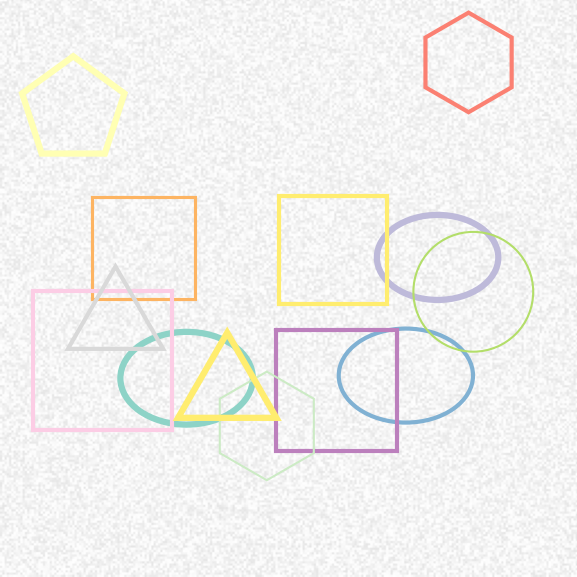[{"shape": "oval", "thickness": 3, "radius": 0.57, "center": [0.323, 0.344]}, {"shape": "pentagon", "thickness": 3, "radius": 0.47, "center": [0.127, 0.809]}, {"shape": "oval", "thickness": 3, "radius": 0.53, "center": [0.758, 0.553]}, {"shape": "hexagon", "thickness": 2, "radius": 0.43, "center": [0.811, 0.891]}, {"shape": "oval", "thickness": 2, "radius": 0.58, "center": [0.703, 0.349]}, {"shape": "square", "thickness": 1.5, "radius": 0.44, "center": [0.248, 0.57]}, {"shape": "circle", "thickness": 1, "radius": 0.52, "center": [0.82, 0.494]}, {"shape": "square", "thickness": 2, "radius": 0.6, "center": [0.178, 0.375]}, {"shape": "triangle", "thickness": 2, "radius": 0.48, "center": [0.2, 0.443]}, {"shape": "square", "thickness": 2, "radius": 0.53, "center": [0.582, 0.323]}, {"shape": "hexagon", "thickness": 1, "radius": 0.47, "center": [0.462, 0.262]}, {"shape": "triangle", "thickness": 3, "radius": 0.49, "center": [0.393, 0.325]}, {"shape": "square", "thickness": 2, "radius": 0.46, "center": [0.576, 0.566]}]